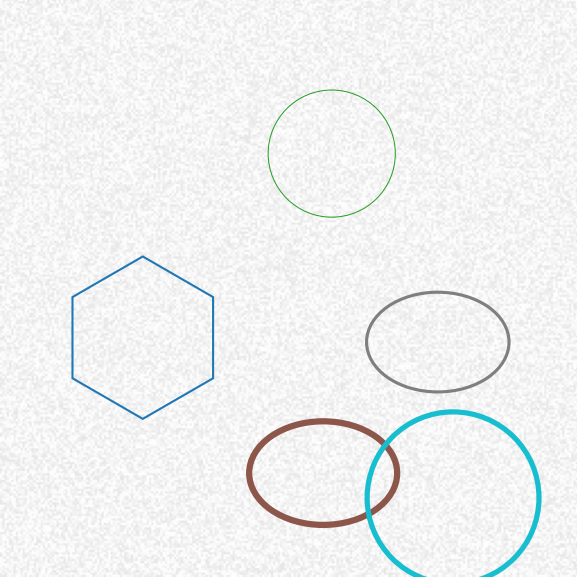[{"shape": "hexagon", "thickness": 1, "radius": 0.7, "center": [0.247, 0.414]}, {"shape": "circle", "thickness": 0.5, "radius": 0.55, "center": [0.574, 0.733]}, {"shape": "oval", "thickness": 3, "radius": 0.64, "center": [0.56, 0.18]}, {"shape": "oval", "thickness": 1.5, "radius": 0.62, "center": [0.758, 0.407]}, {"shape": "circle", "thickness": 2.5, "radius": 0.74, "center": [0.785, 0.137]}]